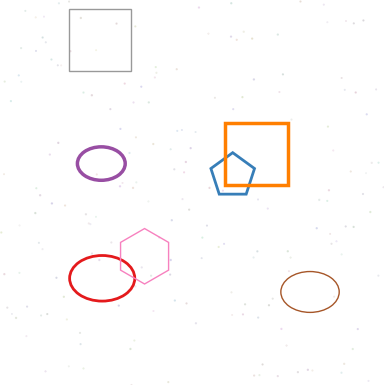[{"shape": "oval", "thickness": 2, "radius": 0.42, "center": [0.265, 0.277]}, {"shape": "pentagon", "thickness": 2, "radius": 0.3, "center": [0.604, 0.544]}, {"shape": "oval", "thickness": 2.5, "radius": 0.31, "center": [0.263, 0.575]}, {"shape": "square", "thickness": 2.5, "radius": 0.4, "center": [0.666, 0.6]}, {"shape": "oval", "thickness": 1, "radius": 0.38, "center": [0.805, 0.242]}, {"shape": "hexagon", "thickness": 1, "radius": 0.36, "center": [0.376, 0.334]}, {"shape": "square", "thickness": 1, "radius": 0.4, "center": [0.26, 0.895]}]